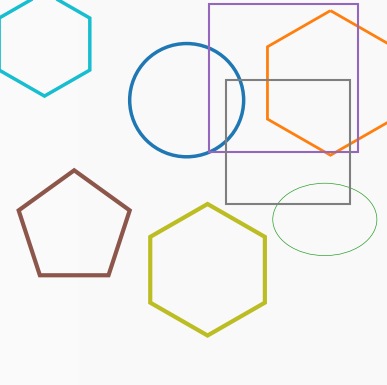[{"shape": "circle", "thickness": 2.5, "radius": 0.74, "center": [0.482, 0.74]}, {"shape": "hexagon", "thickness": 2, "radius": 0.94, "center": [0.853, 0.785]}, {"shape": "oval", "thickness": 0.5, "radius": 0.67, "center": [0.838, 0.43]}, {"shape": "square", "thickness": 1.5, "radius": 0.96, "center": [0.732, 0.798]}, {"shape": "pentagon", "thickness": 3, "radius": 0.75, "center": [0.191, 0.407]}, {"shape": "square", "thickness": 1.5, "radius": 0.8, "center": [0.744, 0.632]}, {"shape": "hexagon", "thickness": 3, "radius": 0.85, "center": [0.536, 0.299]}, {"shape": "hexagon", "thickness": 2.5, "radius": 0.68, "center": [0.115, 0.886]}]